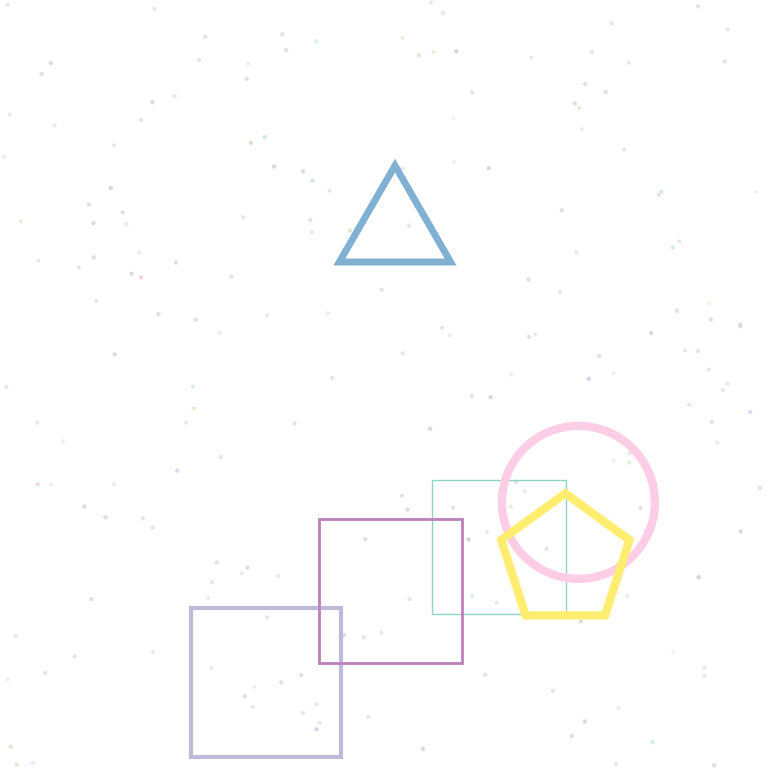[{"shape": "square", "thickness": 0.5, "radius": 0.44, "center": [0.648, 0.29]}, {"shape": "square", "thickness": 1.5, "radius": 0.49, "center": [0.345, 0.114]}, {"shape": "triangle", "thickness": 2.5, "radius": 0.42, "center": [0.513, 0.701]}, {"shape": "circle", "thickness": 3, "radius": 0.5, "center": [0.751, 0.348]}, {"shape": "square", "thickness": 1, "radius": 0.47, "center": [0.507, 0.233]}, {"shape": "pentagon", "thickness": 3, "radius": 0.44, "center": [0.734, 0.272]}]